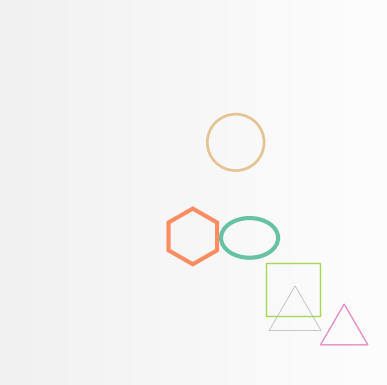[{"shape": "oval", "thickness": 3, "radius": 0.37, "center": [0.644, 0.382]}, {"shape": "hexagon", "thickness": 3, "radius": 0.36, "center": [0.498, 0.386]}, {"shape": "triangle", "thickness": 1, "radius": 0.35, "center": [0.888, 0.14]}, {"shape": "square", "thickness": 1, "radius": 0.35, "center": [0.756, 0.249]}, {"shape": "circle", "thickness": 2, "radius": 0.37, "center": [0.608, 0.63]}, {"shape": "triangle", "thickness": 0.5, "radius": 0.39, "center": [0.762, 0.18]}]